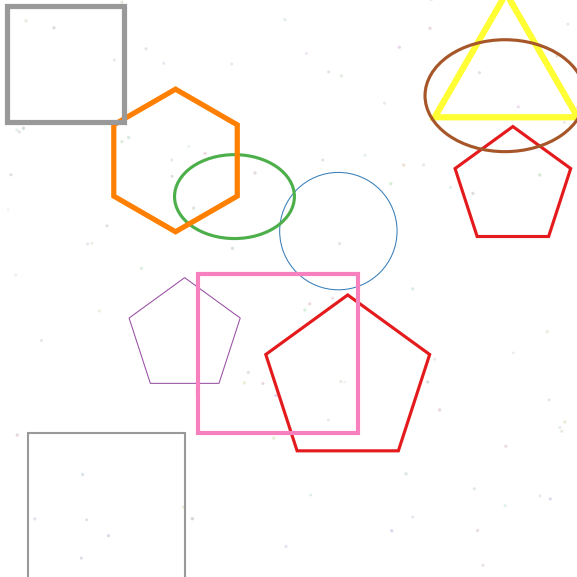[{"shape": "pentagon", "thickness": 1.5, "radius": 0.75, "center": [0.602, 0.339]}, {"shape": "pentagon", "thickness": 1.5, "radius": 0.53, "center": [0.888, 0.675]}, {"shape": "circle", "thickness": 0.5, "radius": 0.51, "center": [0.586, 0.599]}, {"shape": "oval", "thickness": 1.5, "radius": 0.52, "center": [0.406, 0.659]}, {"shape": "pentagon", "thickness": 0.5, "radius": 0.51, "center": [0.32, 0.417]}, {"shape": "hexagon", "thickness": 2.5, "radius": 0.62, "center": [0.304, 0.721]}, {"shape": "triangle", "thickness": 3, "radius": 0.71, "center": [0.877, 0.868]}, {"shape": "oval", "thickness": 1.5, "radius": 0.69, "center": [0.874, 0.833]}, {"shape": "square", "thickness": 2, "radius": 0.69, "center": [0.481, 0.387]}, {"shape": "square", "thickness": 2.5, "radius": 0.51, "center": [0.113, 0.888]}, {"shape": "square", "thickness": 1, "radius": 0.68, "center": [0.184, 0.114]}]